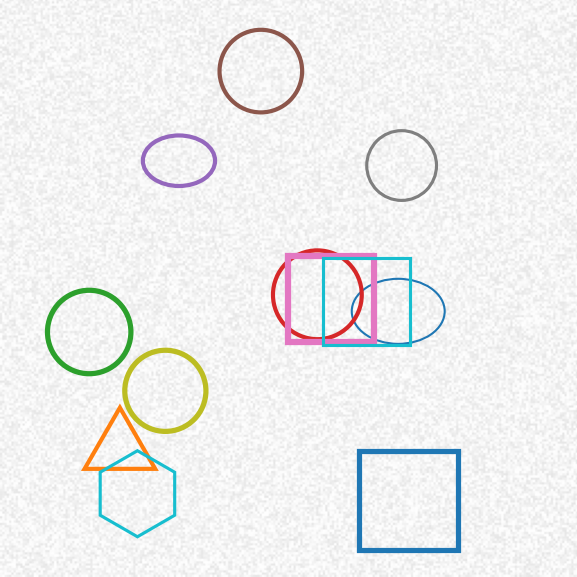[{"shape": "oval", "thickness": 1, "radius": 0.4, "center": [0.69, 0.46]}, {"shape": "square", "thickness": 2.5, "radius": 0.43, "center": [0.707, 0.133]}, {"shape": "triangle", "thickness": 2, "radius": 0.35, "center": [0.208, 0.223]}, {"shape": "circle", "thickness": 2.5, "radius": 0.36, "center": [0.154, 0.424]}, {"shape": "circle", "thickness": 2, "radius": 0.38, "center": [0.55, 0.489]}, {"shape": "oval", "thickness": 2, "radius": 0.31, "center": [0.31, 0.721]}, {"shape": "circle", "thickness": 2, "radius": 0.36, "center": [0.452, 0.876]}, {"shape": "square", "thickness": 3, "radius": 0.37, "center": [0.573, 0.481]}, {"shape": "circle", "thickness": 1.5, "radius": 0.3, "center": [0.695, 0.712]}, {"shape": "circle", "thickness": 2.5, "radius": 0.35, "center": [0.286, 0.322]}, {"shape": "square", "thickness": 1.5, "radius": 0.38, "center": [0.635, 0.478]}, {"shape": "hexagon", "thickness": 1.5, "radius": 0.37, "center": [0.238, 0.144]}]